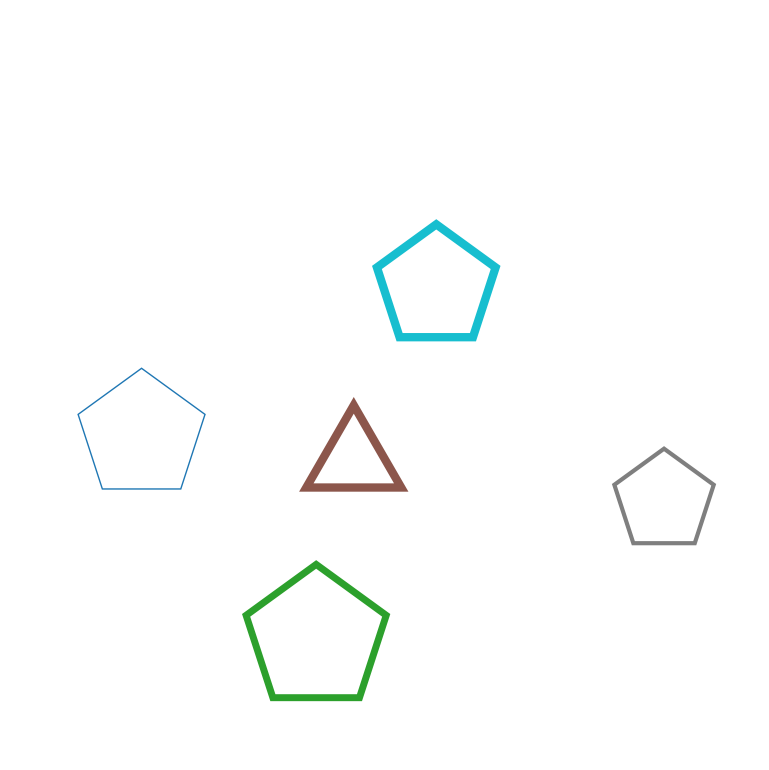[{"shape": "pentagon", "thickness": 0.5, "radius": 0.43, "center": [0.184, 0.435]}, {"shape": "pentagon", "thickness": 2.5, "radius": 0.48, "center": [0.411, 0.171]}, {"shape": "triangle", "thickness": 3, "radius": 0.36, "center": [0.459, 0.402]}, {"shape": "pentagon", "thickness": 1.5, "radius": 0.34, "center": [0.862, 0.349]}, {"shape": "pentagon", "thickness": 3, "radius": 0.41, "center": [0.567, 0.628]}]